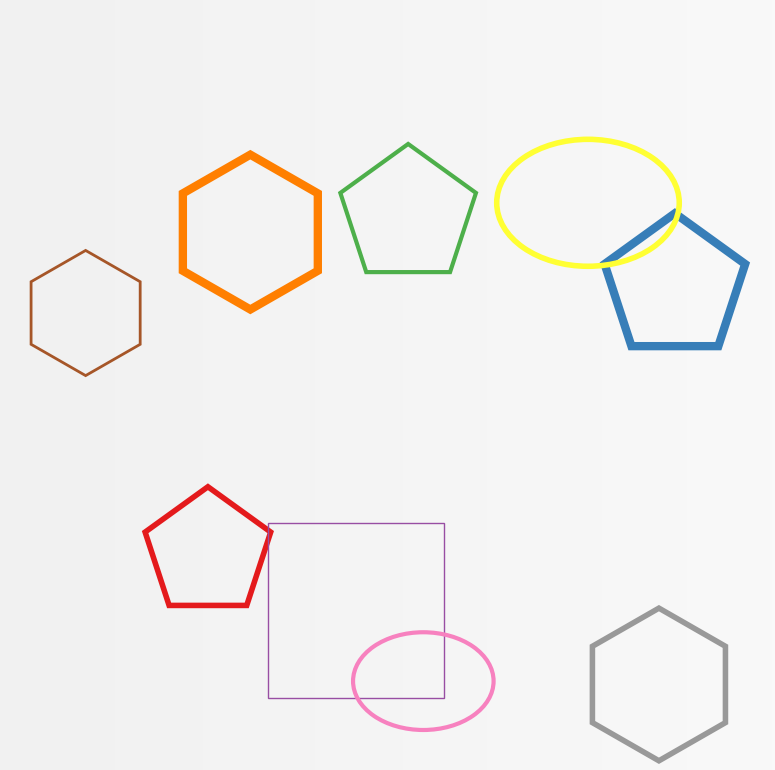[{"shape": "pentagon", "thickness": 2, "radius": 0.43, "center": [0.268, 0.283]}, {"shape": "pentagon", "thickness": 3, "radius": 0.48, "center": [0.871, 0.628]}, {"shape": "pentagon", "thickness": 1.5, "radius": 0.46, "center": [0.527, 0.721]}, {"shape": "square", "thickness": 0.5, "radius": 0.57, "center": [0.46, 0.208]}, {"shape": "hexagon", "thickness": 3, "radius": 0.5, "center": [0.323, 0.699]}, {"shape": "oval", "thickness": 2, "radius": 0.59, "center": [0.759, 0.737]}, {"shape": "hexagon", "thickness": 1, "radius": 0.41, "center": [0.11, 0.593]}, {"shape": "oval", "thickness": 1.5, "radius": 0.45, "center": [0.546, 0.115]}, {"shape": "hexagon", "thickness": 2, "radius": 0.5, "center": [0.85, 0.111]}]